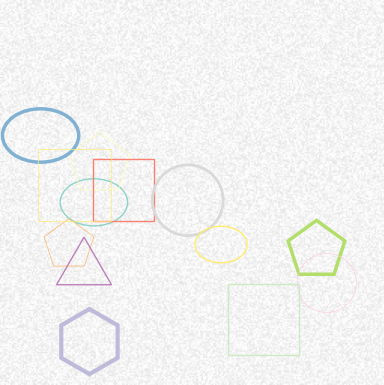[{"shape": "oval", "thickness": 1, "radius": 0.44, "center": [0.244, 0.475]}, {"shape": "pentagon", "thickness": 0.5, "radius": 0.41, "center": [0.259, 0.574]}, {"shape": "hexagon", "thickness": 3, "radius": 0.42, "center": [0.232, 0.113]}, {"shape": "square", "thickness": 1, "radius": 0.4, "center": [0.321, 0.507]}, {"shape": "oval", "thickness": 2.5, "radius": 0.5, "center": [0.106, 0.648]}, {"shape": "pentagon", "thickness": 0.5, "radius": 0.34, "center": [0.179, 0.364]}, {"shape": "pentagon", "thickness": 2.5, "radius": 0.39, "center": [0.822, 0.35]}, {"shape": "circle", "thickness": 0.5, "radius": 0.38, "center": [0.849, 0.265]}, {"shape": "circle", "thickness": 2, "radius": 0.46, "center": [0.488, 0.48]}, {"shape": "triangle", "thickness": 1, "radius": 0.41, "center": [0.218, 0.302]}, {"shape": "square", "thickness": 1, "radius": 0.46, "center": [0.683, 0.17]}, {"shape": "square", "thickness": 0.5, "radius": 0.47, "center": [0.194, 0.519]}, {"shape": "oval", "thickness": 1, "radius": 0.34, "center": [0.574, 0.365]}]